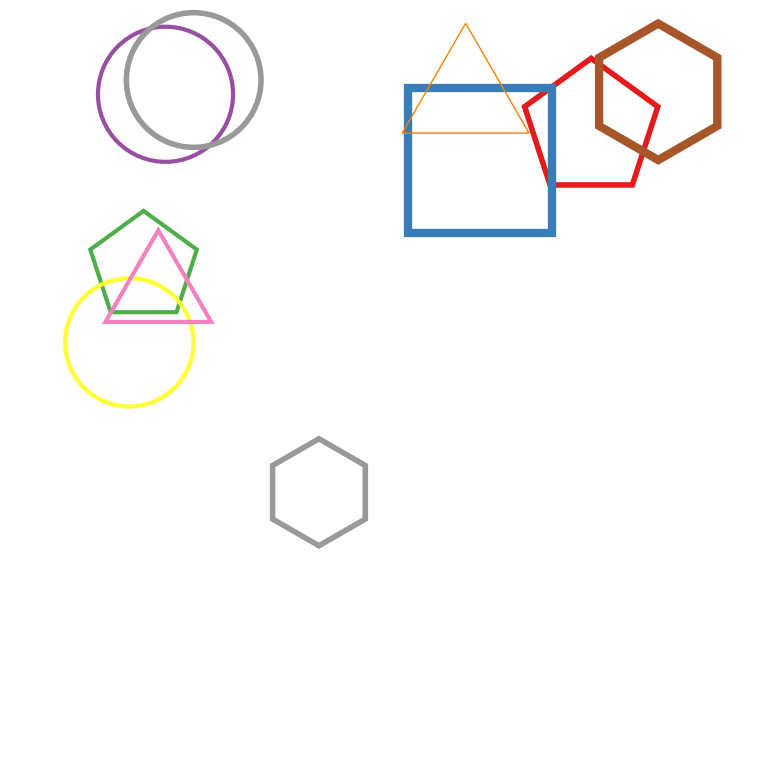[{"shape": "pentagon", "thickness": 2, "radius": 0.45, "center": [0.768, 0.833]}, {"shape": "square", "thickness": 3, "radius": 0.47, "center": [0.623, 0.791]}, {"shape": "pentagon", "thickness": 1.5, "radius": 0.36, "center": [0.186, 0.653]}, {"shape": "circle", "thickness": 1.5, "radius": 0.44, "center": [0.215, 0.878]}, {"shape": "triangle", "thickness": 0.5, "radius": 0.48, "center": [0.605, 0.875]}, {"shape": "circle", "thickness": 1.5, "radius": 0.42, "center": [0.168, 0.555]}, {"shape": "hexagon", "thickness": 3, "radius": 0.44, "center": [0.855, 0.881]}, {"shape": "triangle", "thickness": 1.5, "radius": 0.4, "center": [0.206, 0.622]}, {"shape": "hexagon", "thickness": 2, "radius": 0.35, "center": [0.414, 0.361]}, {"shape": "circle", "thickness": 2, "radius": 0.44, "center": [0.252, 0.896]}]